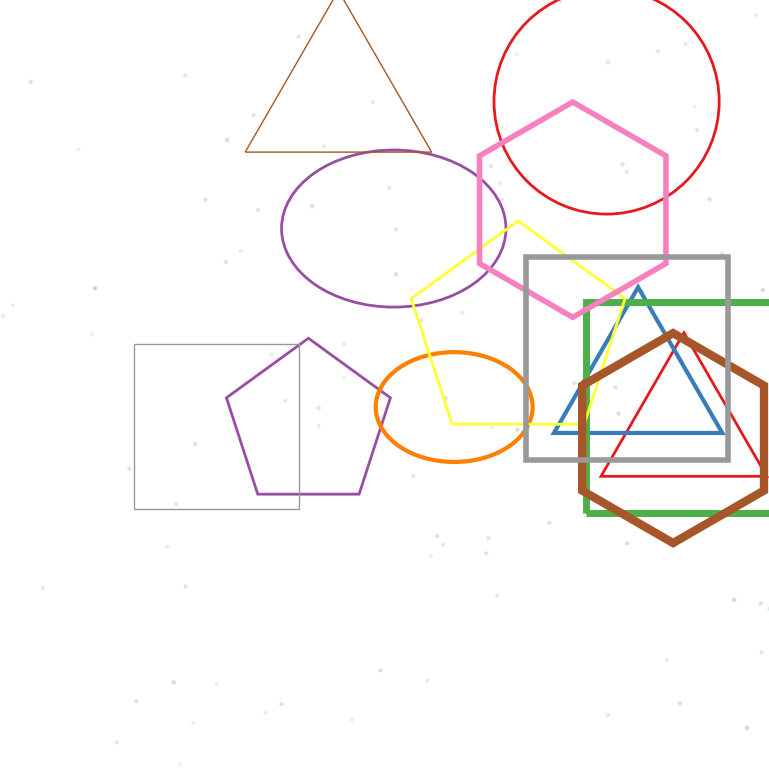[{"shape": "triangle", "thickness": 1, "radius": 0.62, "center": [0.888, 0.444]}, {"shape": "circle", "thickness": 1, "radius": 0.73, "center": [0.788, 0.868]}, {"shape": "triangle", "thickness": 1.5, "radius": 0.63, "center": [0.829, 0.501]}, {"shape": "square", "thickness": 2.5, "radius": 0.69, "center": [0.899, 0.471]}, {"shape": "pentagon", "thickness": 1, "radius": 0.56, "center": [0.401, 0.449]}, {"shape": "oval", "thickness": 1, "radius": 0.73, "center": [0.511, 0.703]}, {"shape": "oval", "thickness": 1.5, "radius": 0.51, "center": [0.59, 0.471]}, {"shape": "pentagon", "thickness": 1, "radius": 0.73, "center": [0.673, 0.567]}, {"shape": "triangle", "thickness": 0.5, "radius": 0.7, "center": [0.439, 0.872]}, {"shape": "hexagon", "thickness": 3, "radius": 0.68, "center": [0.874, 0.431]}, {"shape": "hexagon", "thickness": 2, "radius": 0.7, "center": [0.744, 0.728]}, {"shape": "square", "thickness": 2, "radius": 0.66, "center": [0.814, 0.534]}, {"shape": "square", "thickness": 0.5, "radius": 0.54, "center": [0.281, 0.446]}]